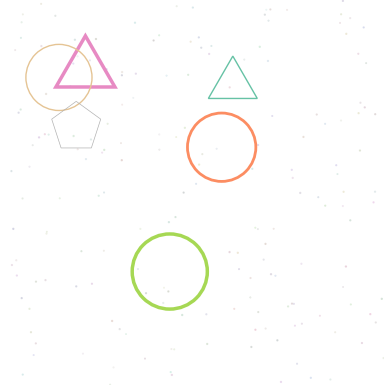[{"shape": "triangle", "thickness": 1, "radius": 0.37, "center": [0.605, 0.781]}, {"shape": "circle", "thickness": 2, "radius": 0.44, "center": [0.576, 0.618]}, {"shape": "triangle", "thickness": 2.5, "radius": 0.44, "center": [0.222, 0.818]}, {"shape": "circle", "thickness": 2.5, "radius": 0.49, "center": [0.441, 0.295]}, {"shape": "circle", "thickness": 1, "radius": 0.43, "center": [0.153, 0.799]}, {"shape": "pentagon", "thickness": 0.5, "radius": 0.33, "center": [0.198, 0.67]}]